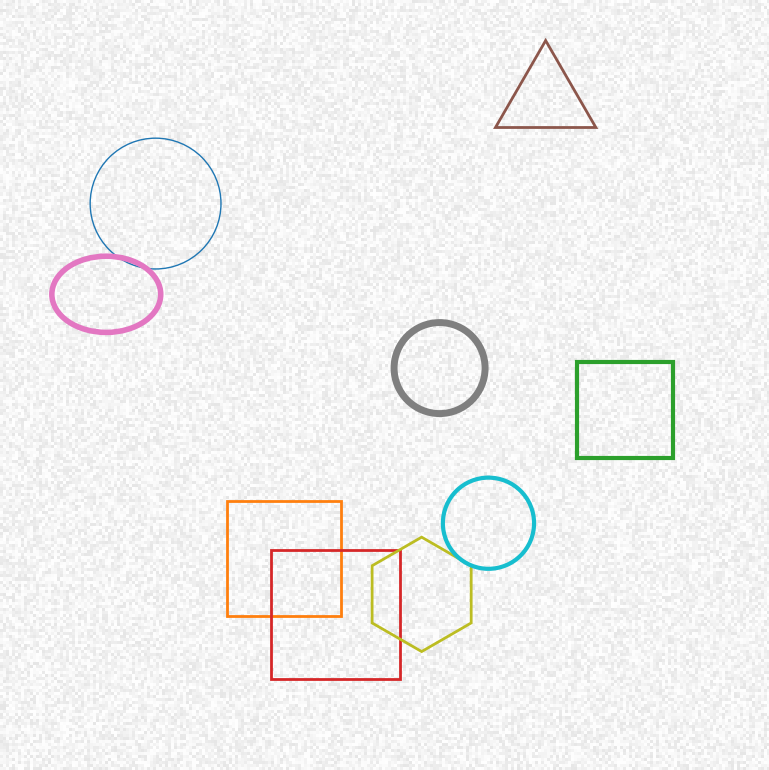[{"shape": "circle", "thickness": 0.5, "radius": 0.42, "center": [0.202, 0.736]}, {"shape": "square", "thickness": 1, "radius": 0.37, "center": [0.369, 0.275]}, {"shape": "square", "thickness": 1.5, "radius": 0.31, "center": [0.812, 0.468]}, {"shape": "square", "thickness": 1, "radius": 0.42, "center": [0.436, 0.202]}, {"shape": "triangle", "thickness": 1, "radius": 0.38, "center": [0.709, 0.872]}, {"shape": "oval", "thickness": 2, "radius": 0.35, "center": [0.138, 0.618]}, {"shape": "circle", "thickness": 2.5, "radius": 0.3, "center": [0.571, 0.522]}, {"shape": "hexagon", "thickness": 1, "radius": 0.37, "center": [0.548, 0.228]}, {"shape": "circle", "thickness": 1.5, "radius": 0.3, "center": [0.634, 0.32]}]